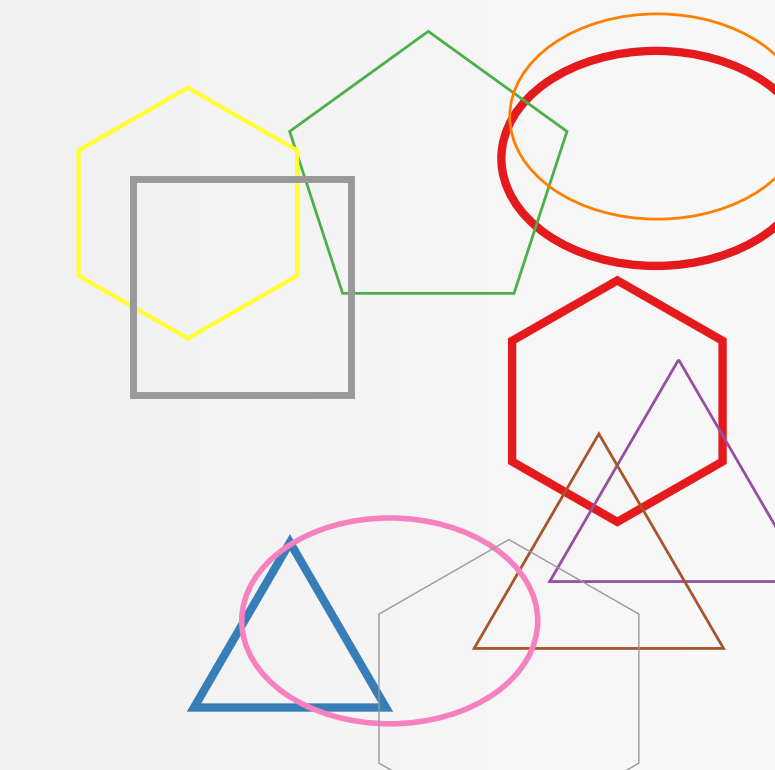[{"shape": "hexagon", "thickness": 3, "radius": 0.78, "center": [0.797, 0.479]}, {"shape": "oval", "thickness": 3, "radius": 1.0, "center": [0.846, 0.794]}, {"shape": "triangle", "thickness": 3, "radius": 0.71, "center": [0.374, 0.153]}, {"shape": "pentagon", "thickness": 1, "radius": 0.94, "center": [0.553, 0.771]}, {"shape": "triangle", "thickness": 1, "radius": 0.96, "center": [0.876, 0.341]}, {"shape": "oval", "thickness": 1, "radius": 0.95, "center": [0.848, 0.849]}, {"shape": "hexagon", "thickness": 1.5, "radius": 0.81, "center": [0.242, 0.723]}, {"shape": "triangle", "thickness": 1, "radius": 0.93, "center": [0.773, 0.251]}, {"shape": "oval", "thickness": 2, "radius": 0.95, "center": [0.503, 0.194]}, {"shape": "square", "thickness": 2.5, "radius": 0.7, "center": [0.312, 0.628]}, {"shape": "hexagon", "thickness": 0.5, "radius": 0.97, "center": [0.657, 0.106]}]